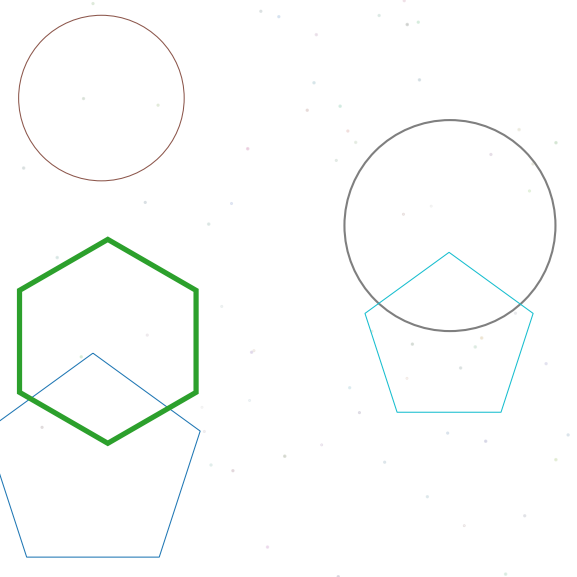[{"shape": "pentagon", "thickness": 0.5, "radius": 0.98, "center": [0.161, 0.192]}, {"shape": "hexagon", "thickness": 2.5, "radius": 0.88, "center": [0.187, 0.408]}, {"shape": "circle", "thickness": 0.5, "radius": 0.72, "center": [0.176, 0.829]}, {"shape": "circle", "thickness": 1, "radius": 0.91, "center": [0.779, 0.609]}, {"shape": "pentagon", "thickness": 0.5, "radius": 0.77, "center": [0.778, 0.409]}]